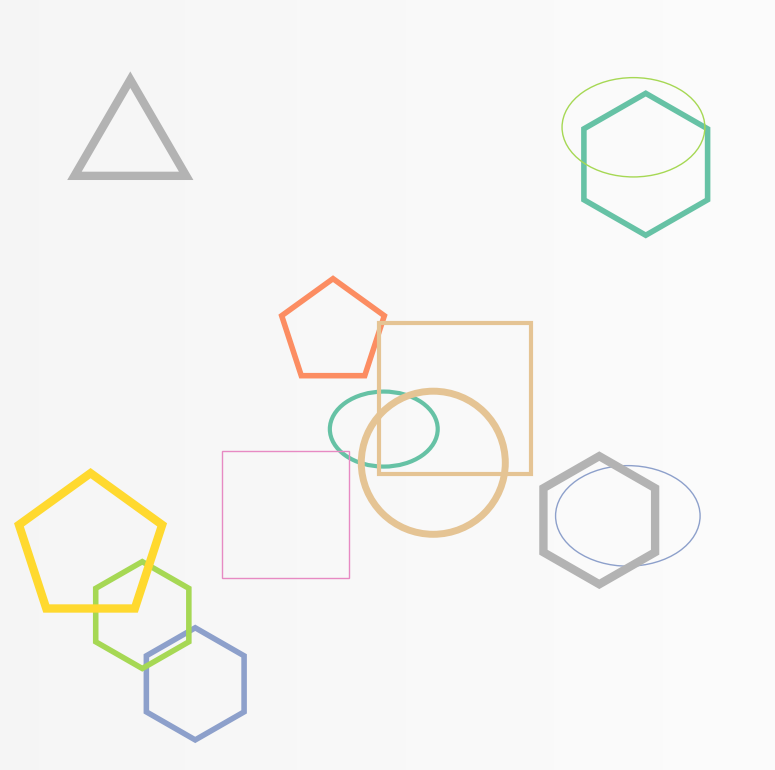[{"shape": "oval", "thickness": 1.5, "radius": 0.35, "center": [0.495, 0.443]}, {"shape": "hexagon", "thickness": 2, "radius": 0.46, "center": [0.833, 0.787]}, {"shape": "pentagon", "thickness": 2, "radius": 0.35, "center": [0.43, 0.568]}, {"shape": "hexagon", "thickness": 2, "radius": 0.36, "center": [0.252, 0.112]}, {"shape": "oval", "thickness": 0.5, "radius": 0.47, "center": [0.81, 0.33]}, {"shape": "square", "thickness": 0.5, "radius": 0.41, "center": [0.368, 0.332]}, {"shape": "hexagon", "thickness": 2, "radius": 0.35, "center": [0.184, 0.201]}, {"shape": "oval", "thickness": 0.5, "radius": 0.46, "center": [0.817, 0.835]}, {"shape": "pentagon", "thickness": 3, "radius": 0.49, "center": [0.117, 0.288]}, {"shape": "square", "thickness": 1.5, "radius": 0.49, "center": [0.587, 0.482]}, {"shape": "circle", "thickness": 2.5, "radius": 0.46, "center": [0.559, 0.399]}, {"shape": "hexagon", "thickness": 3, "radius": 0.42, "center": [0.773, 0.324]}, {"shape": "triangle", "thickness": 3, "radius": 0.42, "center": [0.168, 0.813]}]